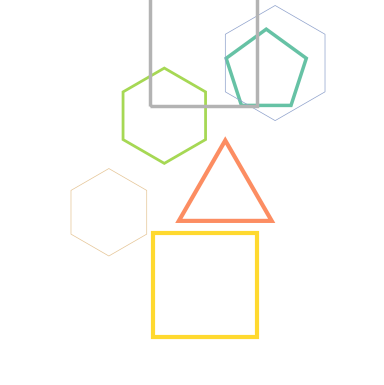[{"shape": "pentagon", "thickness": 2.5, "radius": 0.55, "center": [0.692, 0.815]}, {"shape": "triangle", "thickness": 3, "radius": 0.7, "center": [0.585, 0.496]}, {"shape": "hexagon", "thickness": 0.5, "radius": 0.75, "center": [0.715, 0.836]}, {"shape": "hexagon", "thickness": 2, "radius": 0.62, "center": [0.427, 0.699]}, {"shape": "square", "thickness": 3, "radius": 0.67, "center": [0.532, 0.259]}, {"shape": "hexagon", "thickness": 0.5, "radius": 0.57, "center": [0.283, 0.449]}, {"shape": "square", "thickness": 2.5, "radius": 0.7, "center": [0.529, 0.866]}]